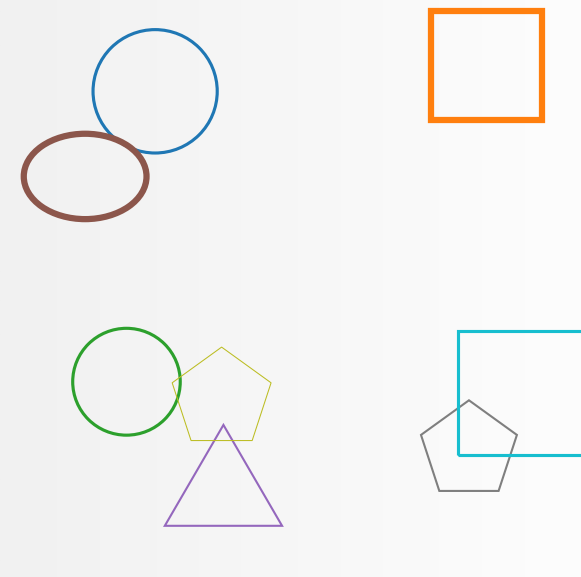[{"shape": "circle", "thickness": 1.5, "radius": 0.53, "center": [0.267, 0.841]}, {"shape": "square", "thickness": 3, "radius": 0.48, "center": [0.837, 0.886]}, {"shape": "circle", "thickness": 1.5, "radius": 0.46, "center": [0.218, 0.338]}, {"shape": "triangle", "thickness": 1, "radius": 0.58, "center": [0.384, 0.147]}, {"shape": "oval", "thickness": 3, "radius": 0.53, "center": [0.146, 0.694]}, {"shape": "pentagon", "thickness": 1, "radius": 0.43, "center": [0.807, 0.219]}, {"shape": "pentagon", "thickness": 0.5, "radius": 0.45, "center": [0.381, 0.309]}, {"shape": "square", "thickness": 1.5, "radius": 0.53, "center": [0.895, 0.318]}]